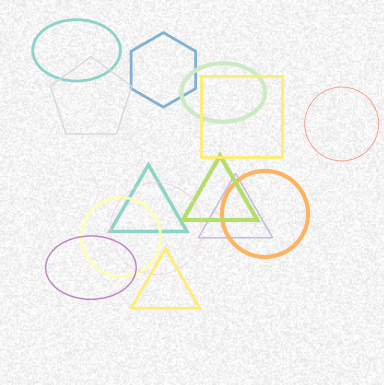[{"shape": "oval", "thickness": 2, "radius": 0.57, "center": [0.199, 0.869]}, {"shape": "triangle", "thickness": 2.5, "radius": 0.58, "center": [0.386, 0.457]}, {"shape": "circle", "thickness": 2, "radius": 0.51, "center": [0.315, 0.384]}, {"shape": "triangle", "thickness": 1, "radius": 0.56, "center": [0.612, 0.438]}, {"shape": "circle", "thickness": 0.5, "radius": 0.48, "center": [0.888, 0.678]}, {"shape": "hexagon", "thickness": 2, "radius": 0.48, "center": [0.424, 0.818]}, {"shape": "circle", "thickness": 3, "radius": 0.56, "center": [0.688, 0.444]}, {"shape": "triangle", "thickness": 3, "radius": 0.56, "center": [0.572, 0.484]}, {"shape": "circle", "thickness": 0.5, "radius": 0.6, "center": [0.406, 0.406]}, {"shape": "pentagon", "thickness": 1, "radius": 0.56, "center": [0.237, 0.742]}, {"shape": "oval", "thickness": 1, "radius": 0.59, "center": [0.236, 0.305]}, {"shape": "oval", "thickness": 3, "radius": 0.54, "center": [0.58, 0.76]}, {"shape": "square", "thickness": 2, "radius": 0.52, "center": [0.627, 0.697]}, {"shape": "triangle", "thickness": 2, "radius": 0.52, "center": [0.43, 0.251]}]